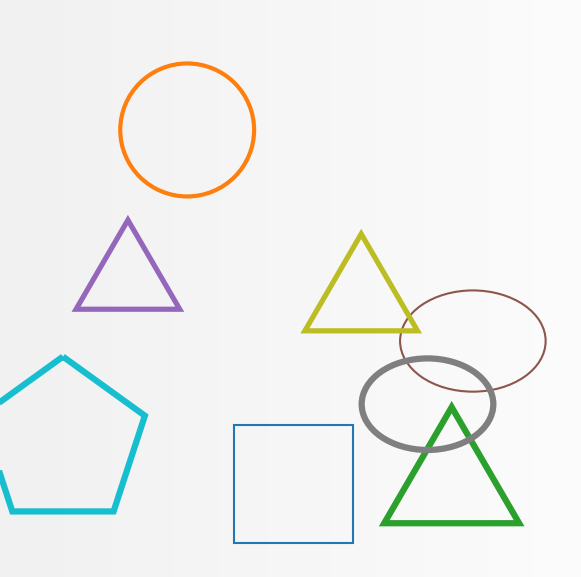[{"shape": "square", "thickness": 1, "radius": 0.51, "center": [0.505, 0.161]}, {"shape": "circle", "thickness": 2, "radius": 0.58, "center": [0.322, 0.774]}, {"shape": "triangle", "thickness": 3, "radius": 0.67, "center": [0.777, 0.16]}, {"shape": "triangle", "thickness": 2.5, "radius": 0.51, "center": [0.22, 0.515]}, {"shape": "oval", "thickness": 1, "radius": 0.63, "center": [0.814, 0.409]}, {"shape": "oval", "thickness": 3, "radius": 0.57, "center": [0.735, 0.299]}, {"shape": "triangle", "thickness": 2.5, "radius": 0.56, "center": [0.621, 0.482]}, {"shape": "pentagon", "thickness": 3, "radius": 0.74, "center": [0.108, 0.233]}]